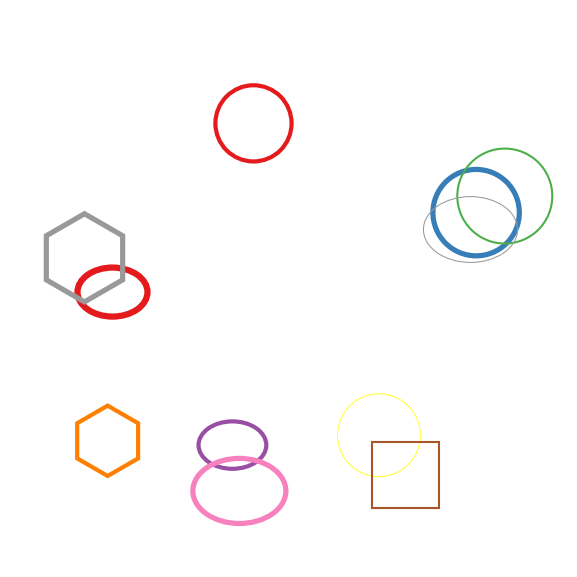[{"shape": "oval", "thickness": 3, "radius": 0.3, "center": [0.195, 0.493]}, {"shape": "circle", "thickness": 2, "radius": 0.33, "center": [0.439, 0.786]}, {"shape": "circle", "thickness": 2.5, "radius": 0.37, "center": [0.824, 0.631]}, {"shape": "circle", "thickness": 1, "radius": 0.41, "center": [0.874, 0.66]}, {"shape": "oval", "thickness": 2, "radius": 0.29, "center": [0.402, 0.228]}, {"shape": "hexagon", "thickness": 2, "radius": 0.3, "center": [0.186, 0.236]}, {"shape": "circle", "thickness": 0.5, "radius": 0.36, "center": [0.656, 0.246]}, {"shape": "square", "thickness": 1, "radius": 0.29, "center": [0.702, 0.176]}, {"shape": "oval", "thickness": 2.5, "radius": 0.4, "center": [0.414, 0.149]}, {"shape": "hexagon", "thickness": 2.5, "radius": 0.38, "center": [0.146, 0.553]}, {"shape": "oval", "thickness": 0.5, "radius": 0.41, "center": [0.815, 0.602]}]